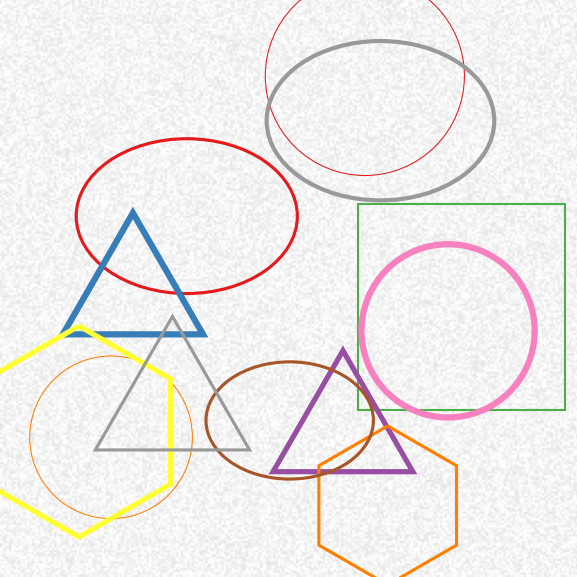[{"shape": "oval", "thickness": 1.5, "radius": 0.96, "center": [0.323, 0.625]}, {"shape": "circle", "thickness": 0.5, "radius": 0.86, "center": [0.632, 0.868]}, {"shape": "triangle", "thickness": 3, "radius": 0.7, "center": [0.23, 0.49]}, {"shape": "square", "thickness": 1, "radius": 0.89, "center": [0.799, 0.468]}, {"shape": "triangle", "thickness": 2.5, "radius": 0.7, "center": [0.594, 0.252]}, {"shape": "hexagon", "thickness": 1.5, "radius": 0.69, "center": [0.671, 0.124]}, {"shape": "circle", "thickness": 0.5, "radius": 0.7, "center": [0.192, 0.242]}, {"shape": "hexagon", "thickness": 2.5, "radius": 0.91, "center": [0.137, 0.252]}, {"shape": "oval", "thickness": 1.5, "radius": 0.72, "center": [0.502, 0.271]}, {"shape": "circle", "thickness": 3, "radius": 0.75, "center": [0.776, 0.426]}, {"shape": "triangle", "thickness": 1.5, "radius": 0.77, "center": [0.299, 0.297]}, {"shape": "oval", "thickness": 2, "radius": 0.99, "center": [0.659, 0.79]}]